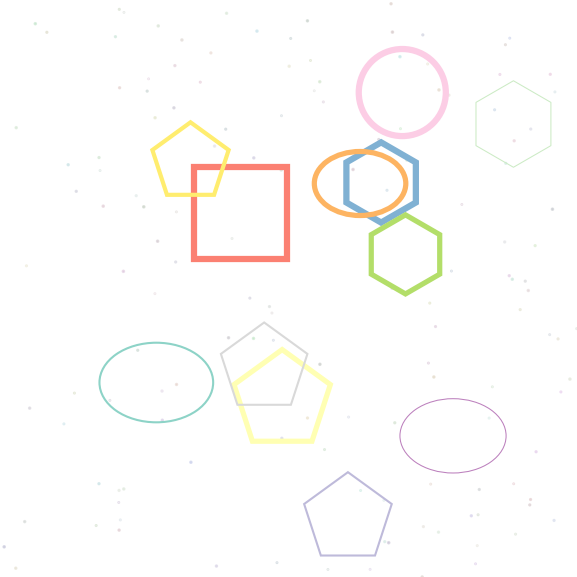[{"shape": "oval", "thickness": 1, "radius": 0.49, "center": [0.271, 0.337]}, {"shape": "pentagon", "thickness": 2.5, "radius": 0.44, "center": [0.489, 0.306]}, {"shape": "pentagon", "thickness": 1, "radius": 0.4, "center": [0.602, 0.102]}, {"shape": "square", "thickness": 3, "radius": 0.4, "center": [0.416, 0.63]}, {"shape": "hexagon", "thickness": 3, "radius": 0.35, "center": [0.66, 0.683]}, {"shape": "oval", "thickness": 2.5, "radius": 0.4, "center": [0.623, 0.681]}, {"shape": "hexagon", "thickness": 2.5, "radius": 0.34, "center": [0.702, 0.559]}, {"shape": "circle", "thickness": 3, "radius": 0.38, "center": [0.697, 0.839]}, {"shape": "pentagon", "thickness": 1, "radius": 0.39, "center": [0.457, 0.362]}, {"shape": "oval", "thickness": 0.5, "radius": 0.46, "center": [0.784, 0.244]}, {"shape": "hexagon", "thickness": 0.5, "radius": 0.37, "center": [0.889, 0.784]}, {"shape": "pentagon", "thickness": 2, "radius": 0.35, "center": [0.33, 0.718]}]